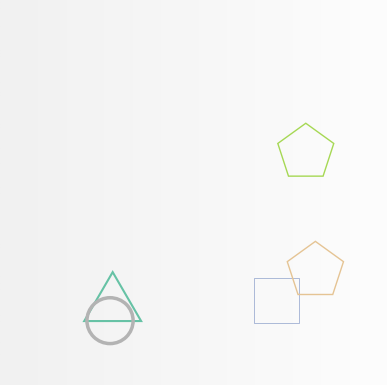[{"shape": "triangle", "thickness": 1.5, "radius": 0.42, "center": [0.291, 0.208]}, {"shape": "square", "thickness": 0.5, "radius": 0.29, "center": [0.714, 0.219]}, {"shape": "pentagon", "thickness": 1, "radius": 0.38, "center": [0.789, 0.604]}, {"shape": "pentagon", "thickness": 1, "radius": 0.38, "center": [0.814, 0.297]}, {"shape": "circle", "thickness": 2.5, "radius": 0.3, "center": [0.284, 0.167]}]